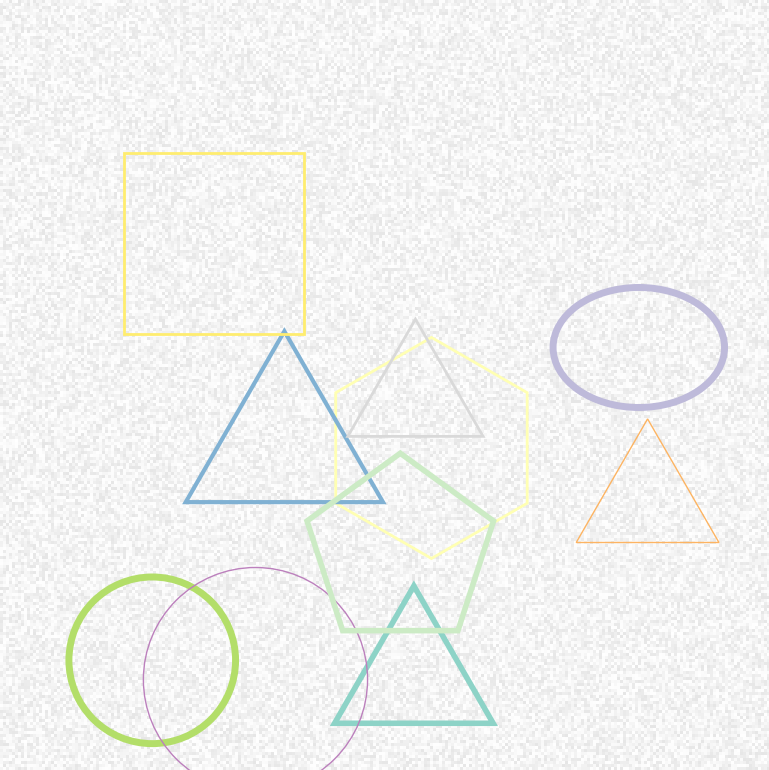[{"shape": "triangle", "thickness": 2, "radius": 0.59, "center": [0.537, 0.12]}, {"shape": "hexagon", "thickness": 1, "radius": 0.72, "center": [0.56, 0.418]}, {"shape": "oval", "thickness": 2.5, "radius": 0.56, "center": [0.83, 0.549]}, {"shape": "triangle", "thickness": 1.5, "radius": 0.74, "center": [0.369, 0.422]}, {"shape": "triangle", "thickness": 0.5, "radius": 0.54, "center": [0.841, 0.349]}, {"shape": "circle", "thickness": 2.5, "radius": 0.54, "center": [0.198, 0.142]}, {"shape": "triangle", "thickness": 1, "radius": 0.51, "center": [0.54, 0.484]}, {"shape": "circle", "thickness": 0.5, "radius": 0.73, "center": [0.332, 0.117]}, {"shape": "pentagon", "thickness": 2, "radius": 0.64, "center": [0.52, 0.284]}, {"shape": "square", "thickness": 1, "radius": 0.59, "center": [0.278, 0.684]}]